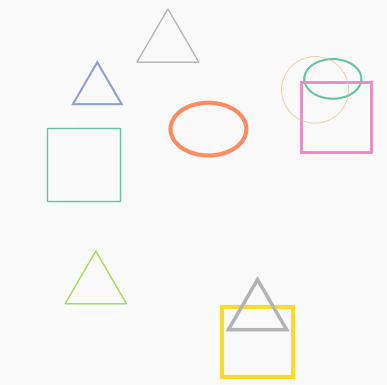[{"shape": "oval", "thickness": 1.5, "radius": 0.37, "center": [0.859, 0.795]}, {"shape": "square", "thickness": 1, "radius": 0.47, "center": [0.215, 0.573]}, {"shape": "oval", "thickness": 3, "radius": 0.49, "center": [0.538, 0.665]}, {"shape": "triangle", "thickness": 1.5, "radius": 0.36, "center": [0.251, 0.766]}, {"shape": "square", "thickness": 2, "radius": 0.45, "center": [0.867, 0.696]}, {"shape": "triangle", "thickness": 1, "radius": 0.46, "center": [0.247, 0.257]}, {"shape": "square", "thickness": 3, "radius": 0.46, "center": [0.664, 0.111]}, {"shape": "circle", "thickness": 0.5, "radius": 0.43, "center": [0.813, 0.767]}, {"shape": "triangle", "thickness": 1, "radius": 0.46, "center": [0.433, 0.884]}, {"shape": "triangle", "thickness": 2.5, "radius": 0.43, "center": [0.665, 0.187]}]